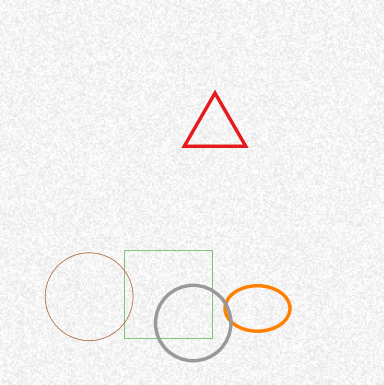[{"shape": "triangle", "thickness": 2.5, "radius": 0.46, "center": [0.558, 0.666]}, {"shape": "square", "thickness": 0.5, "radius": 0.57, "center": [0.437, 0.237]}, {"shape": "oval", "thickness": 2.5, "radius": 0.42, "center": [0.669, 0.199]}, {"shape": "circle", "thickness": 0.5, "radius": 0.57, "center": [0.232, 0.229]}, {"shape": "circle", "thickness": 2.5, "radius": 0.49, "center": [0.502, 0.161]}]